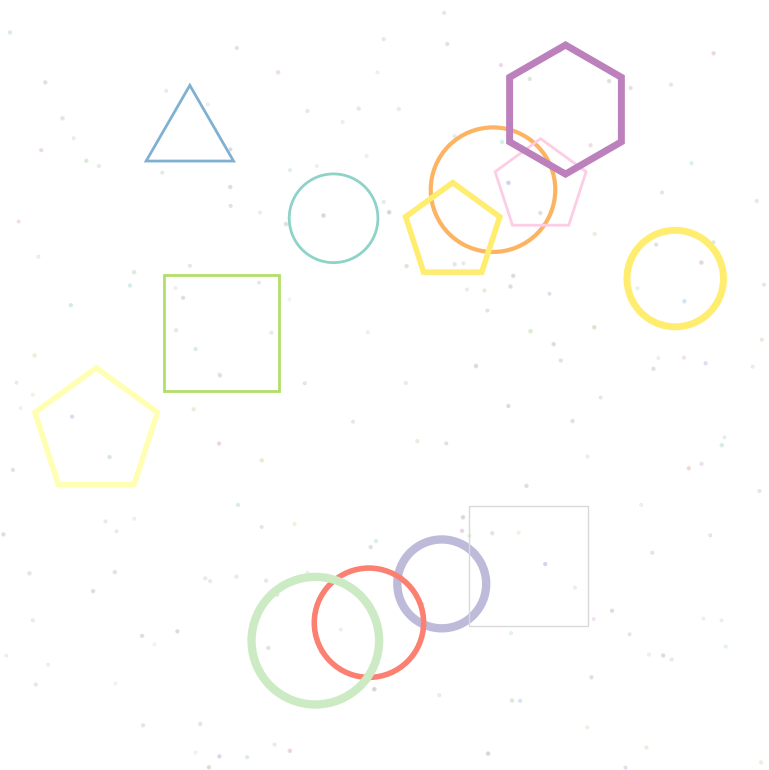[{"shape": "circle", "thickness": 1, "radius": 0.29, "center": [0.433, 0.717]}, {"shape": "pentagon", "thickness": 2, "radius": 0.42, "center": [0.125, 0.438]}, {"shape": "circle", "thickness": 3, "radius": 0.29, "center": [0.574, 0.242]}, {"shape": "circle", "thickness": 2, "radius": 0.35, "center": [0.479, 0.191]}, {"shape": "triangle", "thickness": 1, "radius": 0.33, "center": [0.247, 0.824]}, {"shape": "circle", "thickness": 1.5, "radius": 0.4, "center": [0.64, 0.754]}, {"shape": "square", "thickness": 1, "radius": 0.37, "center": [0.287, 0.568]}, {"shape": "pentagon", "thickness": 1, "radius": 0.31, "center": [0.702, 0.758]}, {"shape": "square", "thickness": 0.5, "radius": 0.39, "center": [0.686, 0.265]}, {"shape": "hexagon", "thickness": 2.5, "radius": 0.42, "center": [0.734, 0.858]}, {"shape": "circle", "thickness": 3, "radius": 0.41, "center": [0.41, 0.168]}, {"shape": "circle", "thickness": 2.5, "radius": 0.31, "center": [0.877, 0.638]}, {"shape": "pentagon", "thickness": 2, "radius": 0.32, "center": [0.588, 0.699]}]